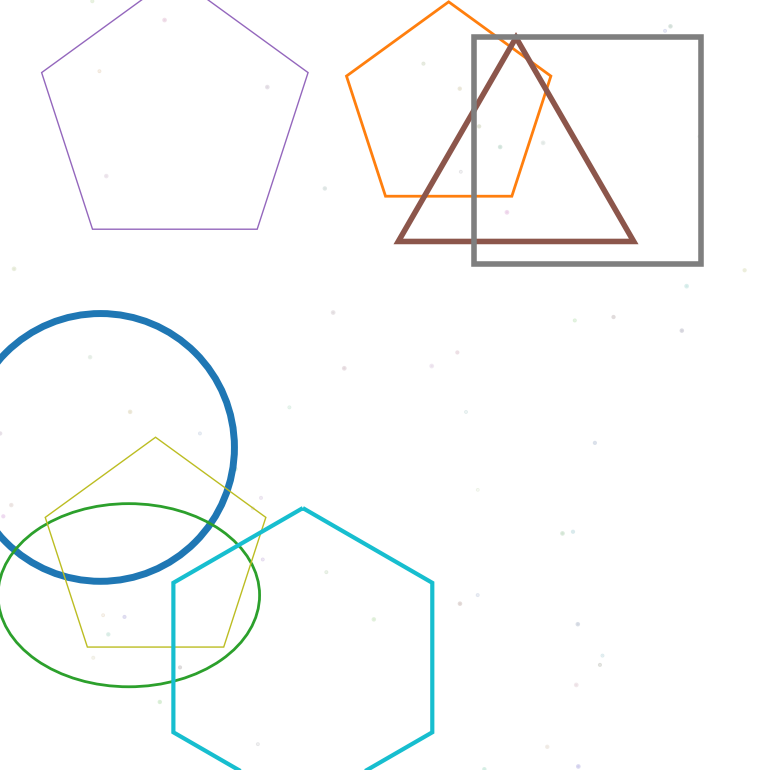[{"shape": "circle", "thickness": 2.5, "radius": 0.87, "center": [0.131, 0.419]}, {"shape": "pentagon", "thickness": 1, "radius": 0.7, "center": [0.583, 0.858]}, {"shape": "oval", "thickness": 1, "radius": 0.85, "center": [0.167, 0.227]}, {"shape": "pentagon", "thickness": 0.5, "radius": 0.91, "center": [0.227, 0.85]}, {"shape": "triangle", "thickness": 2, "radius": 0.88, "center": [0.67, 0.775]}, {"shape": "square", "thickness": 2, "radius": 0.74, "center": [0.763, 0.804]}, {"shape": "pentagon", "thickness": 0.5, "radius": 0.75, "center": [0.202, 0.282]}, {"shape": "hexagon", "thickness": 1.5, "radius": 0.97, "center": [0.393, 0.146]}]